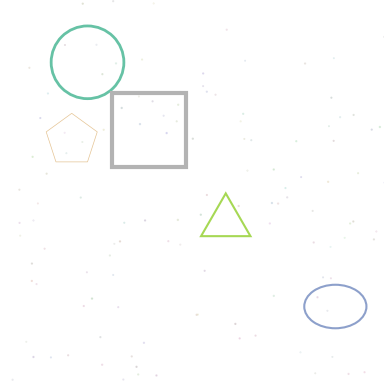[{"shape": "circle", "thickness": 2, "radius": 0.47, "center": [0.227, 0.838]}, {"shape": "oval", "thickness": 1.5, "radius": 0.4, "center": [0.871, 0.204]}, {"shape": "triangle", "thickness": 1.5, "radius": 0.37, "center": [0.586, 0.424]}, {"shape": "pentagon", "thickness": 0.5, "radius": 0.35, "center": [0.186, 0.636]}, {"shape": "square", "thickness": 3, "radius": 0.48, "center": [0.387, 0.663]}]